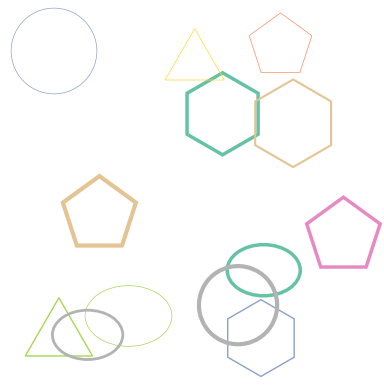[{"shape": "hexagon", "thickness": 2.5, "radius": 0.53, "center": [0.578, 0.704]}, {"shape": "oval", "thickness": 2.5, "radius": 0.47, "center": [0.685, 0.298]}, {"shape": "pentagon", "thickness": 0.5, "radius": 0.43, "center": [0.729, 0.881]}, {"shape": "circle", "thickness": 0.5, "radius": 0.56, "center": [0.14, 0.868]}, {"shape": "hexagon", "thickness": 1, "radius": 0.5, "center": [0.678, 0.122]}, {"shape": "pentagon", "thickness": 2.5, "radius": 0.5, "center": [0.892, 0.388]}, {"shape": "oval", "thickness": 0.5, "radius": 0.56, "center": [0.334, 0.179]}, {"shape": "triangle", "thickness": 1, "radius": 0.5, "center": [0.153, 0.126]}, {"shape": "triangle", "thickness": 0.5, "radius": 0.44, "center": [0.506, 0.837]}, {"shape": "hexagon", "thickness": 1.5, "radius": 0.57, "center": [0.761, 0.68]}, {"shape": "pentagon", "thickness": 3, "radius": 0.5, "center": [0.258, 0.443]}, {"shape": "circle", "thickness": 3, "radius": 0.51, "center": [0.618, 0.207]}, {"shape": "oval", "thickness": 2, "radius": 0.46, "center": [0.228, 0.13]}]